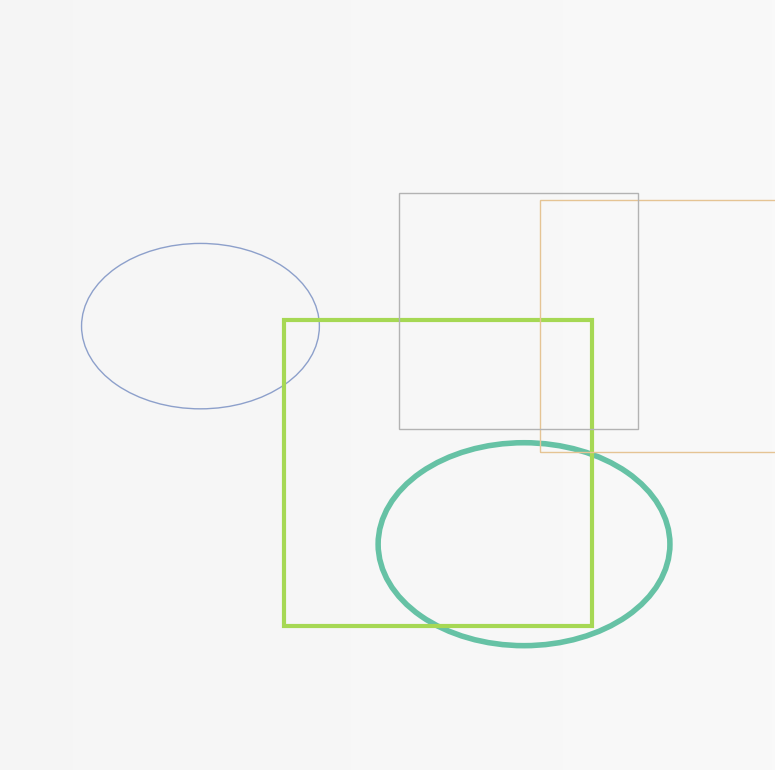[{"shape": "oval", "thickness": 2, "radius": 0.94, "center": [0.676, 0.293]}, {"shape": "oval", "thickness": 0.5, "radius": 0.77, "center": [0.259, 0.576]}, {"shape": "square", "thickness": 1.5, "radius": 0.99, "center": [0.565, 0.386]}, {"shape": "square", "thickness": 0.5, "radius": 0.82, "center": [0.86, 0.577]}, {"shape": "square", "thickness": 0.5, "radius": 0.77, "center": [0.669, 0.596]}]